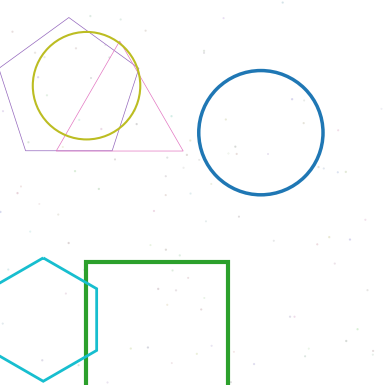[{"shape": "circle", "thickness": 2.5, "radius": 0.81, "center": [0.678, 0.655]}, {"shape": "square", "thickness": 3, "radius": 0.92, "center": [0.408, 0.136]}, {"shape": "pentagon", "thickness": 0.5, "radius": 0.96, "center": [0.179, 0.763]}, {"shape": "triangle", "thickness": 0.5, "radius": 0.95, "center": [0.311, 0.703]}, {"shape": "circle", "thickness": 1.5, "radius": 0.7, "center": [0.225, 0.777]}, {"shape": "hexagon", "thickness": 2, "radius": 0.8, "center": [0.112, 0.17]}]